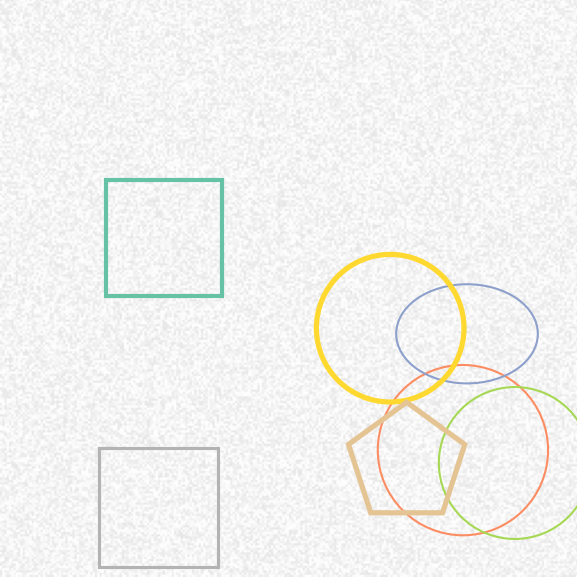[{"shape": "square", "thickness": 2, "radius": 0.5, "center": [0.284, 0.587]}, {"shape": "circle", "thickness": 1, "radius": 0.74, "center": [0.802, 0.22]}, {"shape": "oval", "thickness": 1, "radius": 0.61, "center": [0.809, 0.421]}, {"shape": "circle", "thickness": 1, "radius": 0.66, "center": [0.891, 0.197]}, {"shape": "circle", "thickness": 2.5, "radius": 0.64, "center": [0.676, 0.431]}, {"shape": "pentagon", "thickness": 2.5, "radius": 0.53, "center": [0.704, 0.197]}, {"shape": "square", "thickness": 1.5, "radius": 0.51, "center": [0.275, 0.121]}]